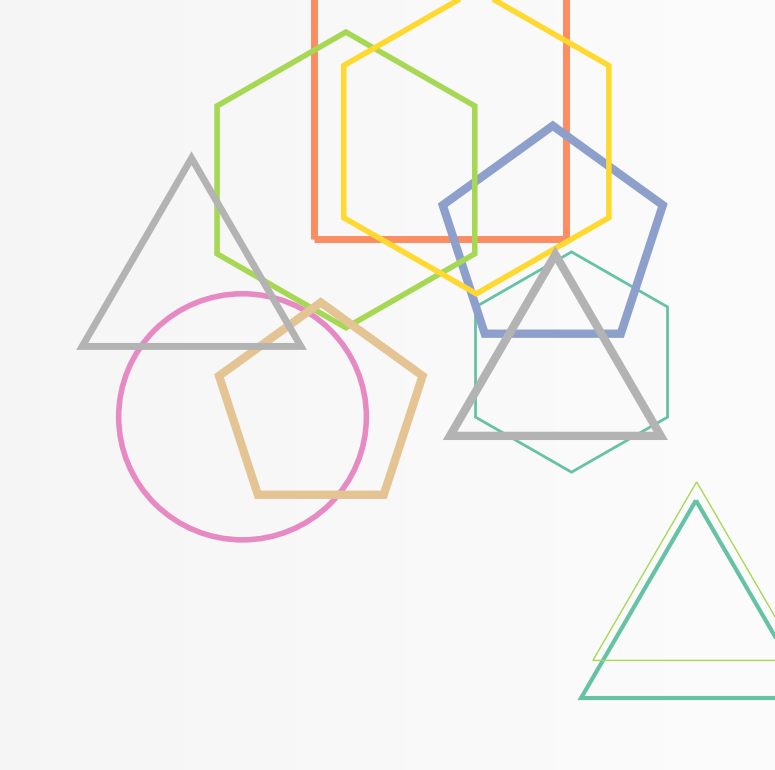[{"shape": "hexagon", "thickness": 1, "radius": 0.72, "center": [0.737, 0.53]}, {"shape": "triangle", "thickness": 1.5, "radius": 0.86, "center": [0.898, 0.179]}, {"shape": "square", "thickness": 2.5, "radius": 0.81, "center": [0.567, 0.852]}, {"shape": "pentagon", "thickness": 3, "radius": 0.75, "center": [0.713, 0.687]}, {"shape": "circle", "thickness": 2, "radius": 0.8, "center": [0.313, 0.459]}, {"shape": "triangle", "thickness": 0.5, "radius": 0.77, "center": [0.899, 0.22]}, {"shape": "hexagon", "thickness": 2, "radius": 0.96, "center": [0.446, 0.766]}, {"shape": "hexagon", "thickness": 2, "radius": 0.99, "center": [0.615, 0.816]}, {"shape": "pentagon", "thickness": 3, "radius": 0.69, "center": [0.414, 0.469]}, {"shape": "triangle", "thickness": 3, "radius": 0.78, "center": [0.717, 0.512]}, {"shape": "triangle", "thickness": 2.5, "radius": 0.81, "center": [0.247, 0.632]}]